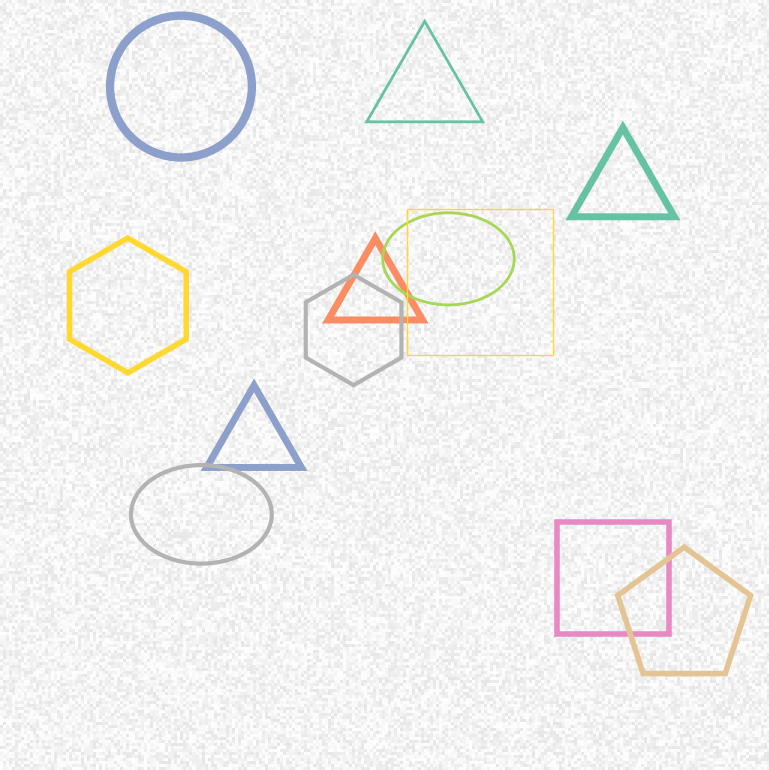[{"shape": "triangle", "thickness": 1, "radius": 0.43, "center": [0.552, 0.885]}, {"shape": "triangle", "thickness": 2.5, "radius": 0.39, "center": [0.809, 0.757]}, {"shape": "triangle", "thickness": 2.5, "radius": 0.35, "center": [0.487, 0.62]}, {"shape": "circle", "thickness": 3, "radius": 0.46, "center": [0.235, 0.888]}, {"shape": "triangle", "thickness": 2.5, "radius": 0.36, "center": [0.33, 0.428]}, {"shape": "square", "thickness": 2, "radius": 0.36, "center": [0.796, 0.25]}, {"shape": "oval", "thickness": 1, "radius": 0.43, "center": [0.582, 0.664]}, {"shape": "hexagon", "thickness": 2, "radius": 0.44, "center": [0.166, 0.603]}, {"shape": "square", "thickness": 0.5, "radius": 0.47, "center": [0.624, 0.634]}, {"shape": "pentagon", "thickness": 2, "radius": 0.45, "center": [0.889, 0.199]}, {"shape": "oval", "thickness": 1.5, "radius": 0.46, "center": [0.262, 0.332]}, {"shape": "hexagon", "thickness": 1.5, "radius": 0.36, "center": [0.459, 0.572]}]